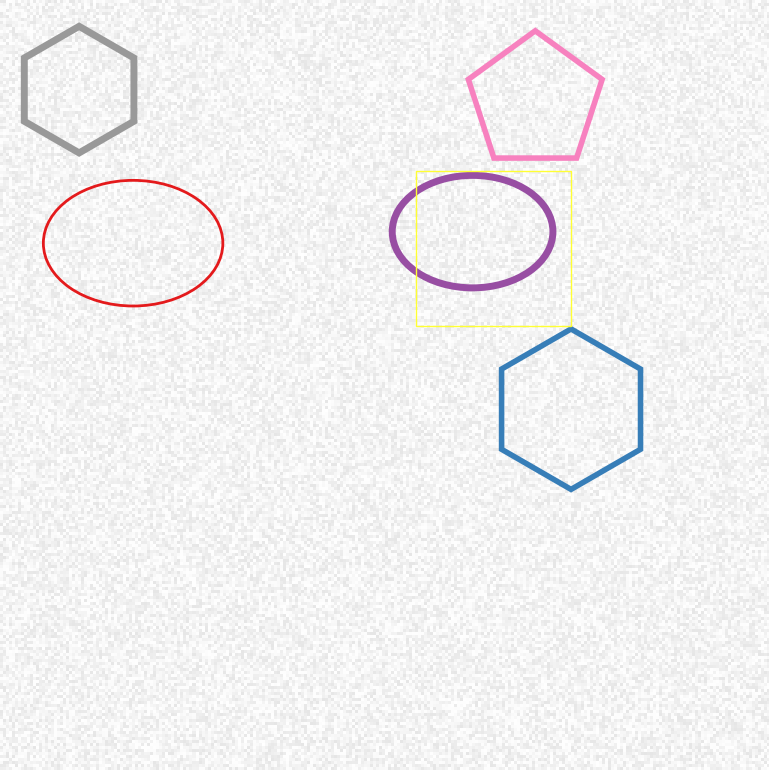[{"shape": "oval", "thickness": 1, "radius": 0.58, "center": [0.173, 0.684]}, {"shape": "hexagon", "thickness": 2, "radius": 0.52, "center": [0.742, 0.469]}, {"shape": "oval", "thickness": 2.5, "radius": 0.52, "center": [0.614, 0.699]}, {"shape": "square", "thickness": 0.5, "radius": 0.51, "center": [0.641, 0.677]}, {"shape": "pentagon", "thickness": 2, "radius": 0.46, "center": [0.695, 0.869]}, {"shape": "hexagon", "thickness": 2.5, "radius": 0.41, "center": [0.103, 0.884]}]